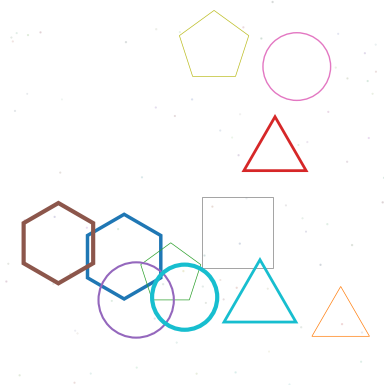[{"shape": "hexagon", "thickness": 2.5, "radius": 0.55, "center": [0.322, 0.333]}, {"shape": "triangle", "thickness": 0.5, "radius": 0.43, "center": [0.885, 0.17]}, {"shape": "pentagon", "thickness": 0.5, "radius": 0.41, "center": [0.444, 0.287]}, {"shape": "triangle", "thickness": 2, "radius": 0.47, "center": [0.714, 0.603]}, {"shape": "circle", "thickness": 1.5, "radius": 0.49, "center": [0.354, 0.221]}, {"shape": "hexagon", "thickness": 3, "radius": 0.52, "center": [0.152, 0.368]}, {"shape": "circle", "thickness": 1, "radius": 0.44, "center": [0.771, 0.827]}, {"shape": "square", "thickness": 0.5, "radius": 0.46, "center": [0.616, 0.397]}, {"shape": "pentagon", "thickness": 0.5, "radius": 0.47, "center": [0.556, 0.878]}, {"shape": "triangle", "thickness": 2, "radius": 0.54, "center": [0.675, 0.217]}, {"shape": "circle", "thickness": 3, "radius": 0.42, "center": [0.48, 0.228]}]